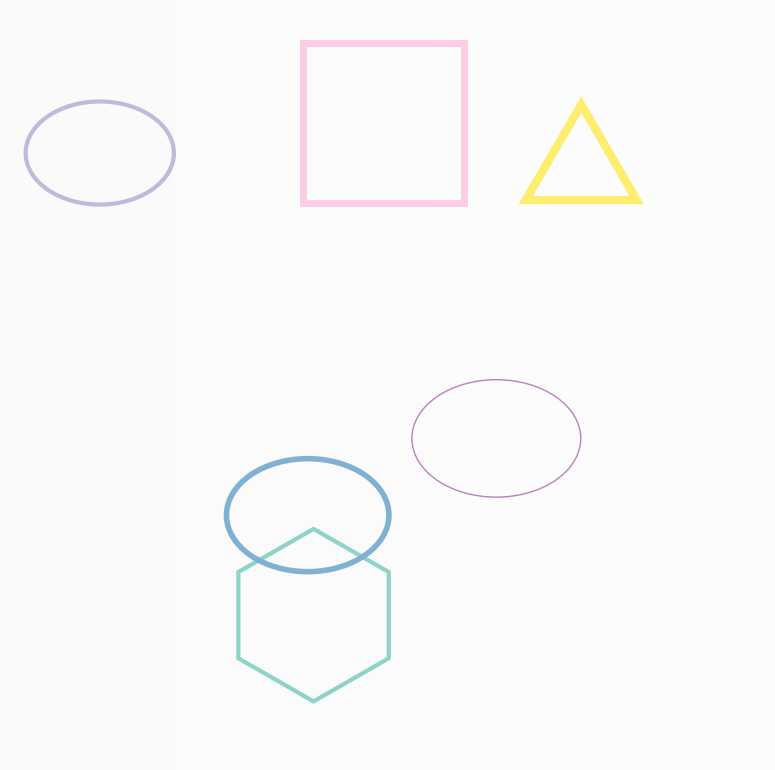[{"shape": "hexagon", "thickness": 1.5, "radius": 0.56, "center": [0.405, 0.201]}, {"shape": "oval", "thickness": 1.5, "radius": 0.48, "center": [0.129, 0.801]}, {"shape": "oval", "thickness": 2, "radius": 0.52, "center": [0.397, 0.331]}, {"shape": "square", "thickness": 2.5, "radius": 0.52, "center": [0.495, 0.84]}, {"shape": "oval", "thickness": 0.5, "radius": 0.54, "center": [0.64, 0.431]}, {"shape": "triangle", "thickness": 3, "radius": 0.41, "center": [0.75, 0.782]}]